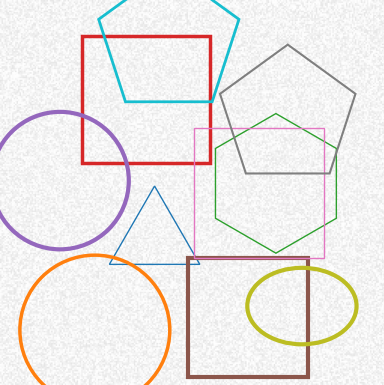[{"shape": "triangle", "thickness": 1, "radius": 0.68, "center": [0.401, 0.381]}, {"shape": "circle", "thickness": 2.5, "radius": 0.97, "center": [0.246, 0.143]}, {"shape": "hexagon", "thickness": 1, "radius": 0.91, "center": [0.717, 0.524]}, {"shape": "square", "thickness": 2.5, "radius": 0.83, "center": [0.379, 0.741]}, {"shape": "circle", "thickness": 3, "radius": 0.89, "center": [0.156, 0.531]}, {"shape": "square", "thickness": 3, "radius": 0.77, "center": [0.644, 0.176]}, {"shape": "square", "thickness": 1, "radius": 0.84, "center": [0.673, 0.498]}, {"shape": "pentagon", "thickness": 1.5, "radius": 0.92, "center": [0.747, 0.699]}, {"shape": "oval", "thickness": 3, "radius": 0.71, "center": [0.784, 0.205]}, {"shape": "pentagon", "thickness": 2, "radius": 0.96, "center": [0.438, 0.891]}]